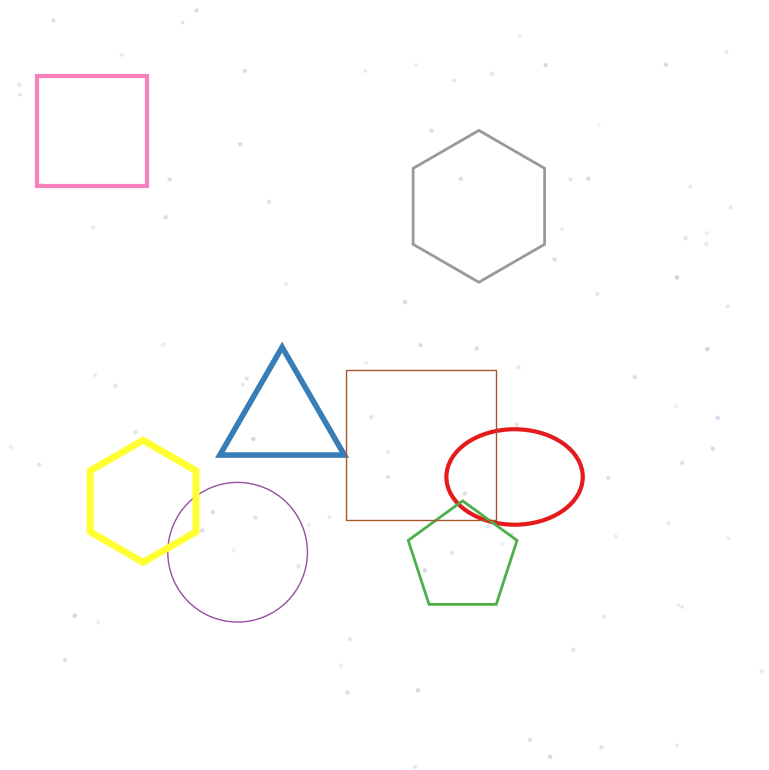[{"shape": "oval", "thickness": 1.5, "radius": 0.44, "center": [0.668, 0.381]}, {"shape": "triangle", "thickness": 2, "radius": 0.47, "center": [0.366, 0.456]}, {"shape": "pentagon", "thickness": 1, "radius": 0.37, "center": [0.601, 0.275]}, {"shape": "circle", "thickness": 0.5, "radius": 0.45, "center": [0.309, 0.283]}, {"shape": "hexagon", "thickness": 2.5, "radius": 0.4, "center": [0.186, 0.349]}, {"shape": "square", "thickness": 0.5, "radius": 0.49, "center": [0.546, 0.422]}, {"shape": "square", "thickness": 1.5, "radius": 0.36, "center": [0.119, 0.83]}, {"shape": "hexagon", "thickness": 1, "radius": 0.49, "center": [0.622, 0.732]}]